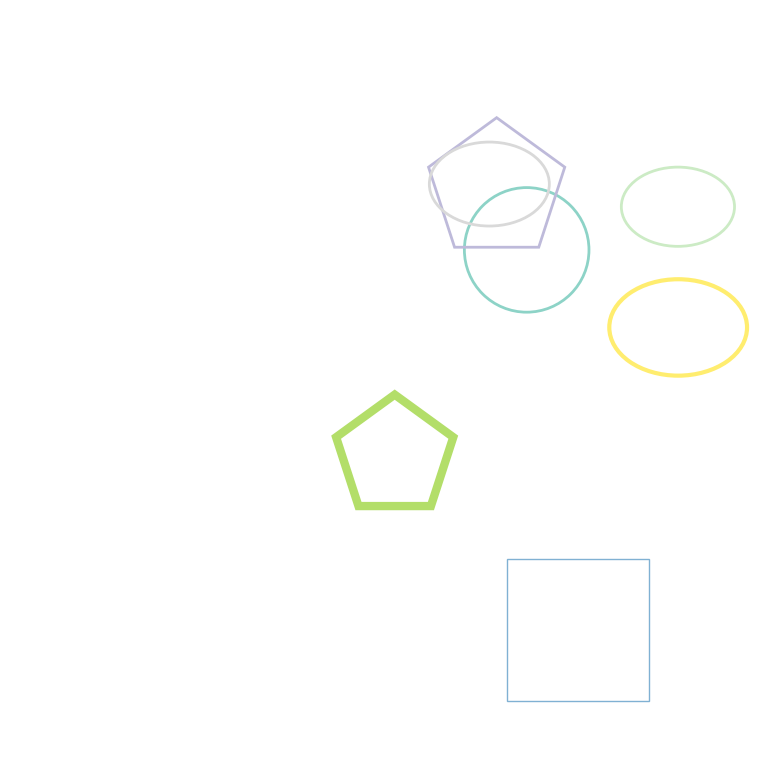[{"shape": "circle", "thickness": 1, "radius": 0.4, "center": [0.684, 0.675]}, {"shape": "pentagon", "thickness": 1, "radius": 0.47, "center": [0.645, 0.754]}, {"shape": "square", "thickness": 0.5, "radius": 0.46, "center": [0.751, 0.181]}, {"shape": "pentagon", "thickness": 3, "radius": 0.4, "center": [0.513, 0.407]}, {"shape": "oval", "thickness": 1, "radius": 0.39, "center": [0.635, 0.761]}, {"shape": "oval", "thickness": 1, "radius": 0.37, "center": [0.88, 0.732]}, {"shape": "oval", "thickness": 1.5, "radius": 0.45, "center": [0.881, 0.575]}]